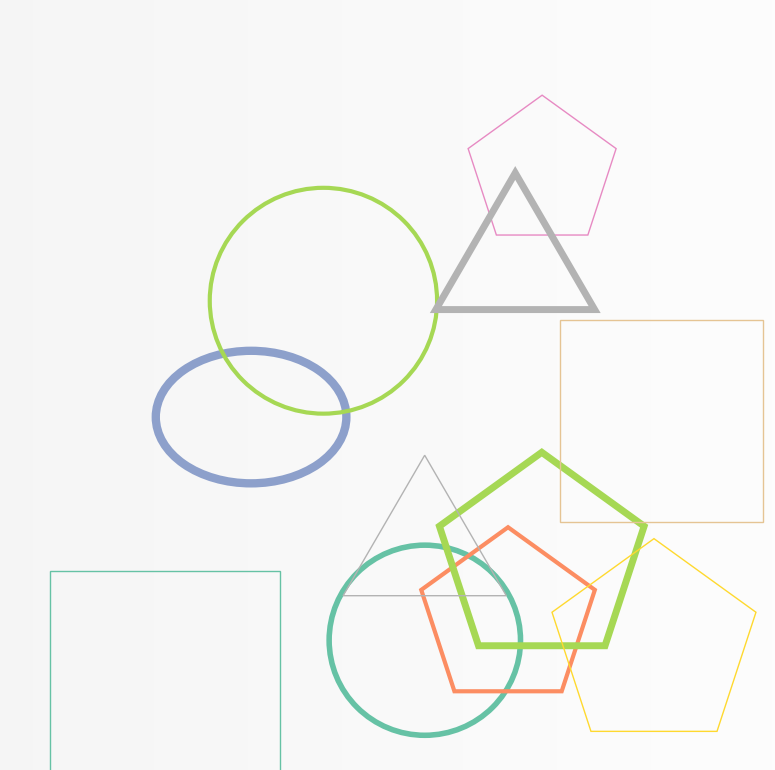[{"shape": "circle", "thickness": 2, "radius": 0.62, "center": [0.548, 0.169]}, {"shape": "square", "thickness": 0.5, "radius": 0.74, "center": [0.212, 0.11]}, {"shape": "pentagon", "thickness": 1.5, "radius": 0.59, "center": [0.656, 0.198]}, {"shape": "oval", "thickness": 3, "radius": 0.61, "center": [0.324, 0.458]}, {"shape": "pentagon", "thickness": 0.5, "radius": 0.5, "center": [0.7, 0.776]}, {"shape": "pentagon", "thickness": 2.5, "radius": 0.69, "center": [0.699, 0.274]}, {"shape": "circle", "thickness": 1.5, "radius": 0.73, "center": [0.417, 0.609]}, {"shape": "pentagon", "thickness": 0.5, "radius": 0.69, "center": [0.844, 0.162]}, {"shape": "square", "thickness": 0.5, "radius": 0.66, "center": [0.853, 0.453]}, {"shape": "triangle", "thickness": 0.5, "radius": 0.61, "center": [0.548, 0.287]}, {"shape": "triangle", "thickness": 2.5, "radius": 0.59, "center": [0.665, 0.657]}]